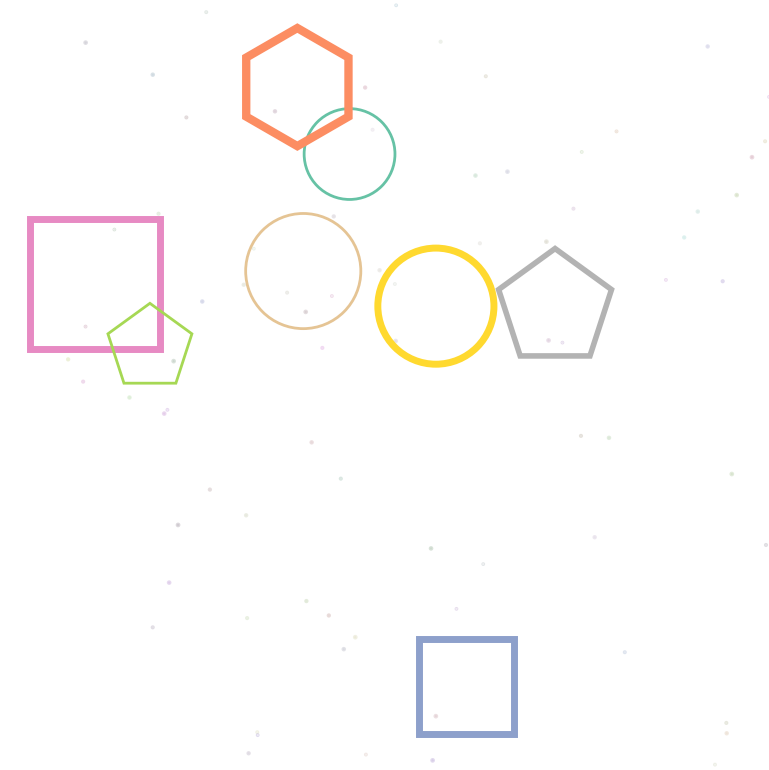[{"shape": "circle", "thickness": 1, "radius": 0.29, "center": [0.454, 0.8]}, {"shape": "hexagon", "thickness": 3, "radius": 0.38, "center": [0.386, 0.887]}, {"shape": "square", "thickness": 2.5, "radius": 0.31, "center": [0.606, 0.108]}, {"shape": "square", "thickness": 2.5, "radius": 0.42, "center": [0.123, 0.631]}, {"shape": "pentagon", "thickness": 1, "radius": 0.29, "center": [0.195, 0.549]}, {"shape": "circle", "thickness": 2.5, "radius": 0.38, "center": [0.566, 0.602]}, {"shape": "circle", "thickness": 1, "radius": 0.37, "center": [0.394, 0.648]}, {"shape": "pentagon", "thickness": 2, "radius": 0.39, "center": [0.721, 0.6]}]